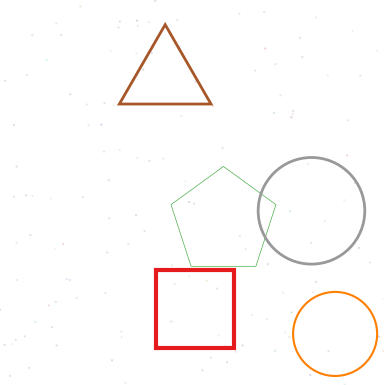[{"shape": "square", "thickness": 3, "radius": 0.51, "center": [0.507, 0.197]}, {"shape": "pentagon", "thickness": 0.5, "radius": 0.72, "center": [0.58, 0.424]}, {"shape": "circle", "thickness": 1.5, "radius": 0.55, "center": [0.87, 0.133]}, {"shape": "triangle", "thickness": 2, "radius": 0.69, "center": [0.429, 0.799]}, {"shape": "circle", "thickness": 2, "radius": 0.69, "center": [0.809, 0.452]}]